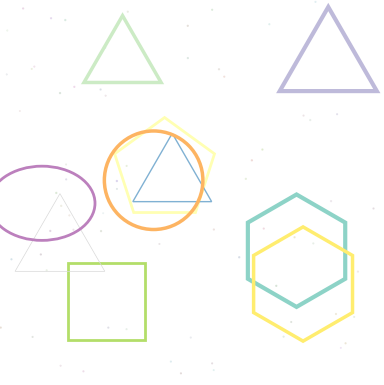[{"shape": "hexagon", "thickness": 3, "radius": 0.73, "center": [0.77, 0.349]}, {"shape": "pentagon", "thickness": 2, "radius": 0.68, "center": [0.427, 0.558]}, {"shape": "triangle", "thickness": 3, "radius": 0.73, "center": [0.853, 0.836]}, {"shape": "triangle", "thickness": 1, "radius": 0.59, "center": [0.447, 0.535]}, {"shape": "circle", "thickness": 2.5, "radius": 0.64, "center": [0.399, 0.532]}, {"shape": "square", "thickness": 2, "radius": 0.5, "center": [0.276, 0.216]}, {"shape": "triangle", "thickness": 0.5, "radius": 0.67, "center": [0.156, 0.363]}, {"shape": "oval", "thickness": 2, "radius": 0.69, "center": [0.109, 0.472]}, {"shape": "triangle", "thickness": 2.5, "radius": 0.58, "center": [0.318, 0.844]}, {"shape": "hexagon", "thickness": 2.5, "radius": 0.74, "center": [0.787, 0.262]}]